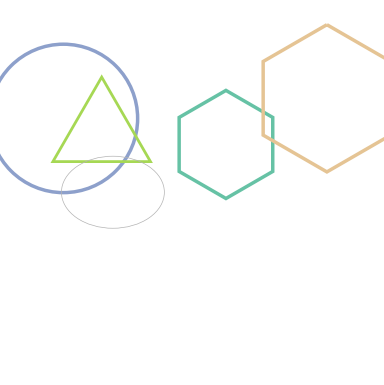[{"shape": "hexagon", "thickness": 2.5, "radius": 0.7, "center": [0.587, 0.625]}, {"shape": "circle", "thickness": 2.5, "radius": 0.96, "center": [0.165, 0.692]}, {"shape": "triangle", "thickness": 2, "radius": 0.73, "center": [0.264, 0.653]}, {"shape": "hexagon", "thickness": 2.5, "radius": 0.96, "center": [0.849, 0.745]}, {"shape": "oval", "thickness": 0.5, "radius": 0.67, "center": [0.293, 0.501]}]